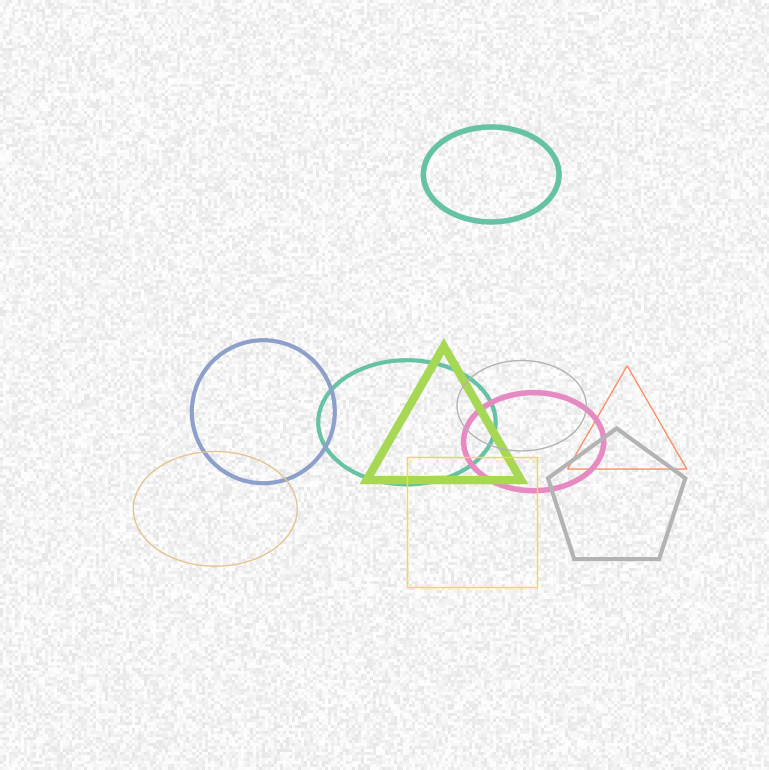[{"shape": "oval", "thickness": 1.5, "radius": 0.58, "center": [0.529, 0.452]}, {"shape": "oval", "thickness": 2, "radius": 0.44, "center": [0.638, 0.773]}, {"shape": "triangle", "thickness": 0.5, "radius": 0.45, "center": [0.814, 0.436]}, {"shape": "circle", "thickness": 1.5, "radius": 0.46, "center": [0.342, 0.465]}, {"shape": "oval", "thickness": 2, "radius": 0.46, "center": [0.693, 0.426]}, {"shape": "triangle", "thickness": 3, "radius": 0.58, "center": [0.576, 0.434]}, {"shape": "square", "thickness": 0.5, "radius": 0.42, "center": [0.613, 0.322]}, {"shape": "oval", "thickness": 0.5, "radius": 0.53, "center": [0.28, 0.339]}, {"shape": "pentagon", "thickness": 1.5, "radius": 0.47, "center": [0.801, 0.35]}, {"shape": "oval", "thickness": 0.5, "radius": 0.42, "center": [0.677, 0.473]}]